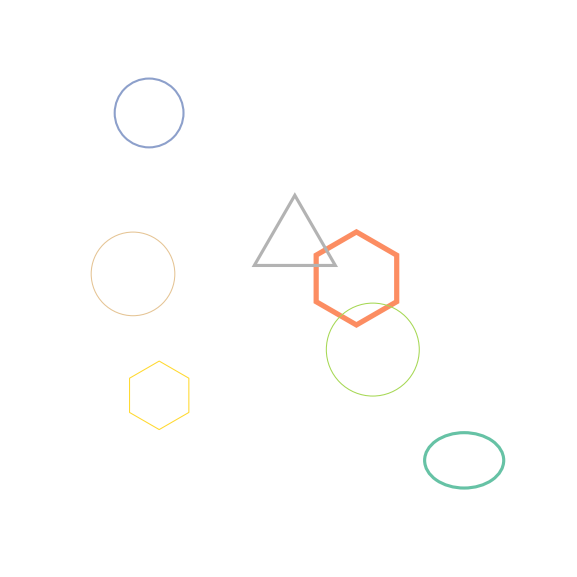[{"shape": "oval", "thickness": 1.5, "radius": 0.34, "center": [0.804, 0.202]}, {"shape": "hexagon", "thickness": 2.5, "radius": 0.4, "center": [0.617, 0.517]}, {"shape": "circle", "thickness": 1, "radius": 0.3, "center": [0.258, 0.804]}, {"shape": "circle", "thickness": 0.5, "radius": 0.4, "center": [0.646, 0.394]}, {"shape": "hexagon", "thickness": 0.5, "radius": 0.3, "center": [0.276, 0.315]}, {"shape": "circle", "thickness": 0.5, "radius": 0.36, "center": [0.23, 0.525]}, {"shape": "triangle", "thickness": 1.5, "radius": 0.4, "center": [0.511, 0.58]}]